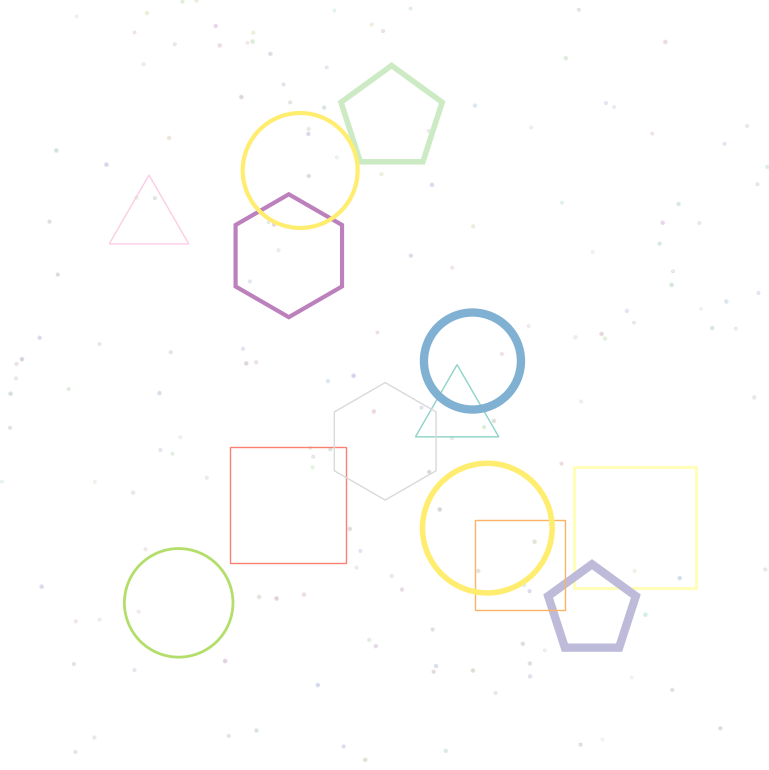[{"shape": "triangle", "thickness": 0.5, "radius": 0.31, "center": [0.594, 0.464]}, {"shape": "square", "thickness": 1, "radius": 0.39, "center": [0.825, 0.315]}, {"shape": "pentagon", "thickness": 3, "radius": 0.3, "center": [0.769, 0.207]}, {"shape": "square", "thickness": 0.5, "radius": 0.38, "center": [0.374, 0.344]}, {"shape": "circle", "thickness": 3, "radius": 0.32, "center": [0.614, 0.531]}, {"shape": "square", "thickness": 0.5, "radius": 0.29, "center": [0.675, 0.266]}, {"shape": "circle", "thickness": 1, "radius": 0.35, "center": [0.232, 0.217]}, {"shape": "triangle", "thickness": 0.5, "radius": 0.3, "center": [0.194, 0.713]}, {"shape": "hexagon", "thickness": 0.5, "radius": 0.38, "center": [0.5, 0.427]}, {"shape": "hexagon", "thickness": 1.5, "radius": 0.4, "center": [0.375, 0.668]}, {"shape": "pentagon", "thickness": 2, "radius": 0.35, "center": [0.509, 0.846]}, {"shape": "circle", "thickness": 1.5, "radius": 0.37, "center": [0.39, 0.779]}, {"shape": "circle", "thickness": 2, "radius": 0.42, "center": [0.633, 0.314]}]